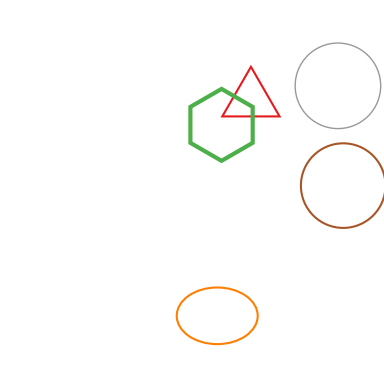[{"shape": "triangle", "thickness": 1.5, "radius": 0.43, "center": [0.652, 0.741]}, {"shape": "hexagon", "thickness": 3, "radius": 0.47, "center": [0.575, 0.676]}, {"shape": "oval", "thickness": 1.5, "radius": 0.53, "center": [0.564, 0.18]}, {"shape": "circle", "thickness": 1.5, "radius": 0.55, "center": [0.891, 0.518]}, {"shape": "circle", "thickness": 1, "radius": 0.56, "center": [0.878, 0.777]}]